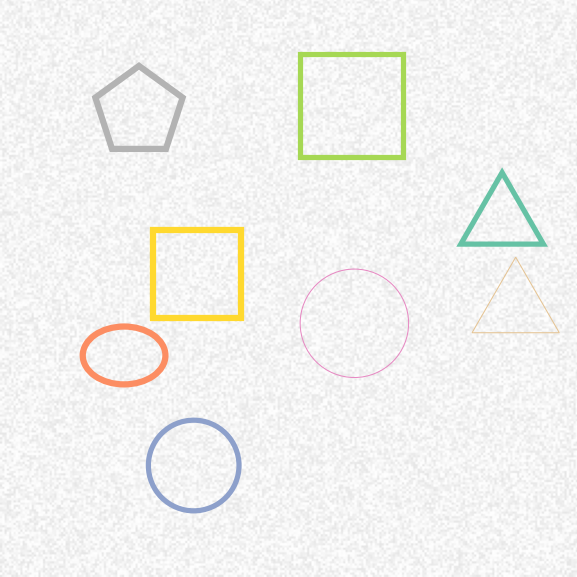[{"shape": "triangle", "thickness": 2.5, "radius": 0.41, "center": [0.869, 0.618]}, {"shape": "oval", "thickness": 3, "radius": 0.36, "center": [0.215, 0.384]}, {"shape": "circle", "thickness": 2.5, "radius": 0.39, "center": [0.335, 0.193]}, {"shape": "circle", "thickness": 0.5, "radius": 0.47, "center": [0.614, 0.439]}, {"shape": "square", "thickness": 2.5, "radius": 0.45, "center": [0.609, 0.817]}, {"shape": "square", "thickness": 3, "radius": 0.38, "center": [0.34, 0.524]}, {"shape": "triangle", "thickness": 0.5, "radius": 0.44, "center": [0.893, 0.467]}, {"shape": "pentagon", "thickness": 3, "radius": 0.4, "center": [0.241, 0.806]}]